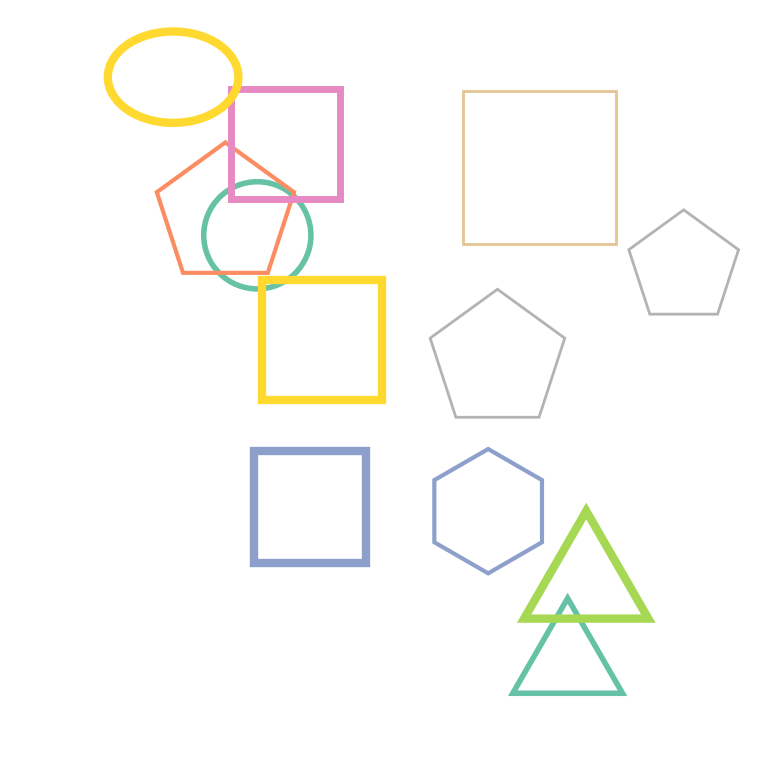[{"shape": "circle", "thickness": 2, "radius": 0.35, "center": [0.334, 0.694]}, {"shape": "triangle", "thickness": 2, "radius": 0.41, "center": [0.737, 0.141]}, {"shape": "pentagon", "thickness": 1.5, "radius": 0.47, "center": [0.293, 0.721]}, {"shape": "square", "thickness": 3, "radius": 0.36, "center": [0.403, 0.342]}, {"shape": "hexagon", "thickness": 1.5, "radius": 0.4, "center": [0.634, 0.336]}, {"shape": "square", "thickness": 2.5, "radius": 0.36, "center": [0.371, 0.813]}, {"shape": "triangle", "thickness": 3, "radius": 0.47, "center": [0.761, 0.243]}, {"shape": "oval", "thickness": 3, "radius": 0.42, "center": [0.225, 0.9]}, {"shape": "square", "thickness": 3, "radius": 0.39, "center": [0.418, 0.559]}, {"shape": "square", "thickness": 1, "radius": 0.5, "center": [0.701, 0.782]}, {"shape": "pentagon", "thickness": 1, "radius": 0.37, "center": [0.888, 0.653]}, {"shape": "pentagon", "thickness": 1, "radius": 0.46, "center": [0.646, 0.532]}]